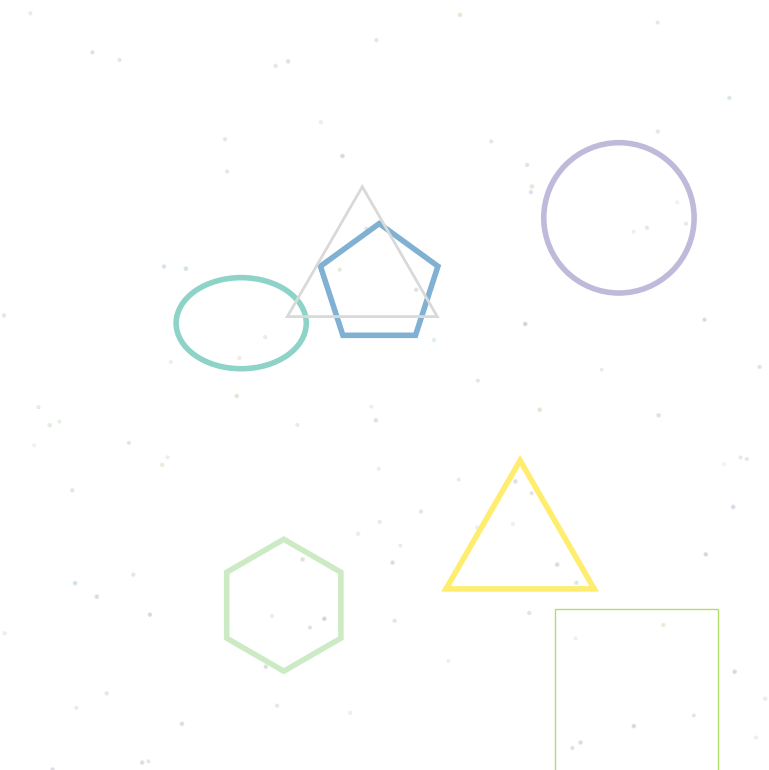[{"shape": "oval", "thickness": 2, "radius": 0.42, "center": [0.313, 0.58]}, {"shape": "circle", "thickness": 2, "radius": 0.49, "center": [0.804, 0.717]}, {"shape": "pentagon", "thickness": 2, "radius": 0.4, "center": [0.492, 0.629]}, {"shape": "square", "thickness": 0.5, "radius": 0.53, "center": [0.827, 0.102]}, {"shape": "triangle", "thickness": 1, "radius": 0.56, "center": [0.471, 0.645]}, {"shape": "hexagon", "thickness": 2, "radius": 0.43, "center": [0.369, 0.214]}, {"shape": "triangle", "thickness": 2, "radius": 0.56, "center": [0.675, 0.291]}]